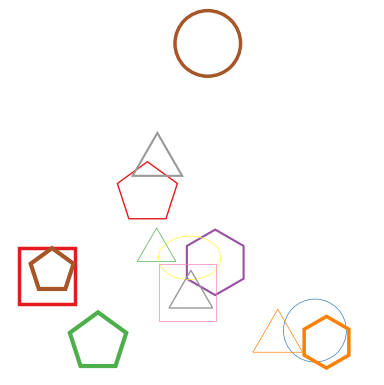[{"shape": "pentagon", "thickness": 1, "radius": 0.41, "center": [0.383, 0.498]}, {"shape": "square", "thickness": 2.5, "radius": 0.37, "center": [0.122, 0.284]}, {"shape": "circle", "thickness": 0.5, "radius": 0.41, "center": [0.818, 0.141]}, {"shape": "pentagon", "thickness": 3, "radius": 0.39, "center": [0.255, 0.112]}, {"shape": "triangle", "thickness": 0.5, "radius": 0.29, "center": [0.407, 0.35]}, {"shape": "hexagon", "thickness": 1.5, "radius": 0.43, "center": [0.559, 0.319]}, {"shape": "hexagon", "thickness": 2.5, "radius": 0.34, "center": [0.848, 0.111]}, {"shape": "triangle", "thickness": 0.5, "radius": 0.37, "center": [0.721, 0.122]}, {"shape": "oval", "thickness": 0.5, "radius": 0.4, "center": [0.493, 0.33]}, {"shape": "circle", "thickness": 2.5, "radius": 0.43, "center": [0.54, 0.887]}, {"shape": "pentagon", "thickness": 3, "radius": 0.29, "center": [0.135, 0.297]}, {"shape": "square", "thickness": 0.5, "radius": 0.37, "center": [0.486, 0.24]}, {"shape": "triangle", "thickness": 1.5, "radius": 0.37, "center": [0.409, 0.58]}, {"shape": "triangle", "thickness": 1, "radius": 0.33, "center": [0.496, 0.233]}]